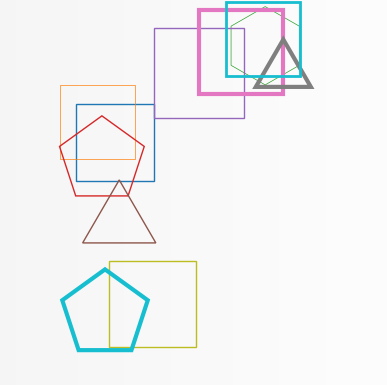[{"shape": "square", "thickness": 1, "radius": 0.5, "center": [0.297, 0.63]}, {"shape": "square", "thickness": 0.5, "radius": 0.48, "center": [0.251, 0.682]}, {"shape": "hexagon", "thickness": 0.5, "radius": 0.51, "center": [0.684, 0.881]}, {"shape": "pentagon", "thickness": 1, "radius": 0.57, "center": [0.263, 0.584]}, {"shape": "square", "thickness": 1, "radius": 0.58, "center": [0.514, 0.811]}, {"shape": "triangle", "thickness": 1, "radius": 0.55, "center": [0.308, 0.424]}, {"shape": "square", "thickness": 3, "radius": 0.54, "center": [0.621, 0.865]}, {"shape": "triangle", "thickness": 3, "radius": 0.41, "center": [0.731, 0.815]}, {"shape": "square", "thickness": 1, "radius": 0.56, "center": [0.393, 0.209]}, {"shape": "square", "thickness": 2, "radius": 0.48, "center": [0.679, 0.899]}, {"shape": "pentagon", "thickness": 3, "radius": 0.58, "center": [0.271, 0.184]}]